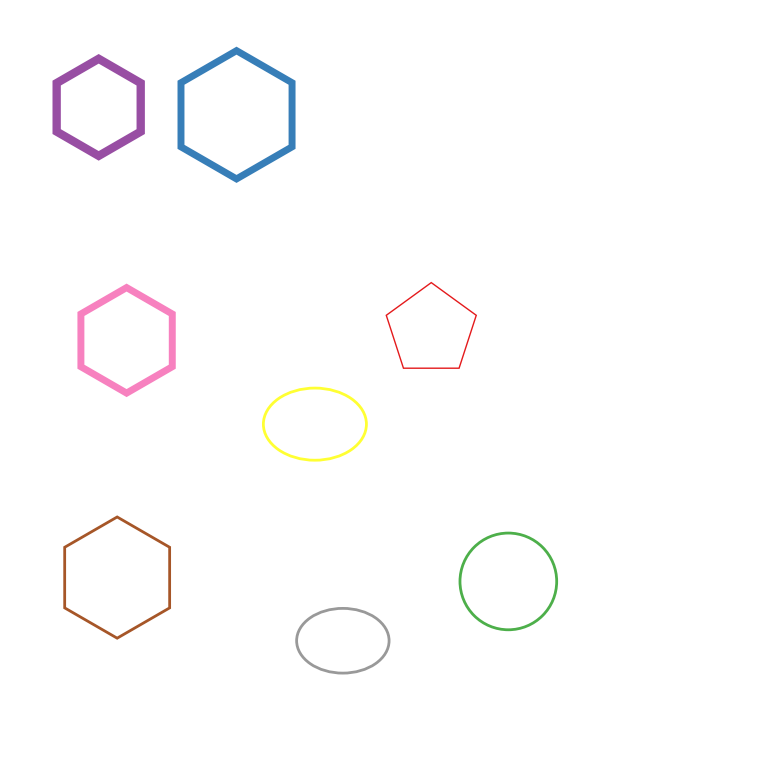[{"shape": "pentagon", "thickness": 0.5, "radius": 0.31, "center": [0.56, 0.572]}, {"shape": "hexagon", "thickness": 2.5, "radius": 0.42, "center": [0.307, 0.851]}, {"shape": "circle", "thickness": 1, "radius": 0.31, "center": [0.66, 0.245]}, {"shape": "hexagon", "thickness": 3, "radius": 0.32, "center": [0.128, 0.861]}, {"shape": "oval", "thickness": 1, "radius": 0.33, "center": [0.409, 0.449]}, {"shape": "hexagon", "thickness": 1, "radius": 0.39, "center": [0.152, 0.25]}, {"shape": "hexagon", "thickness": 2.5, "radius": 0.34, "center": [0.164, 0.558]}, {"shape": "oval", "thickness": 1, "radius": 0.3, "center": [0.445, 0.168]}]